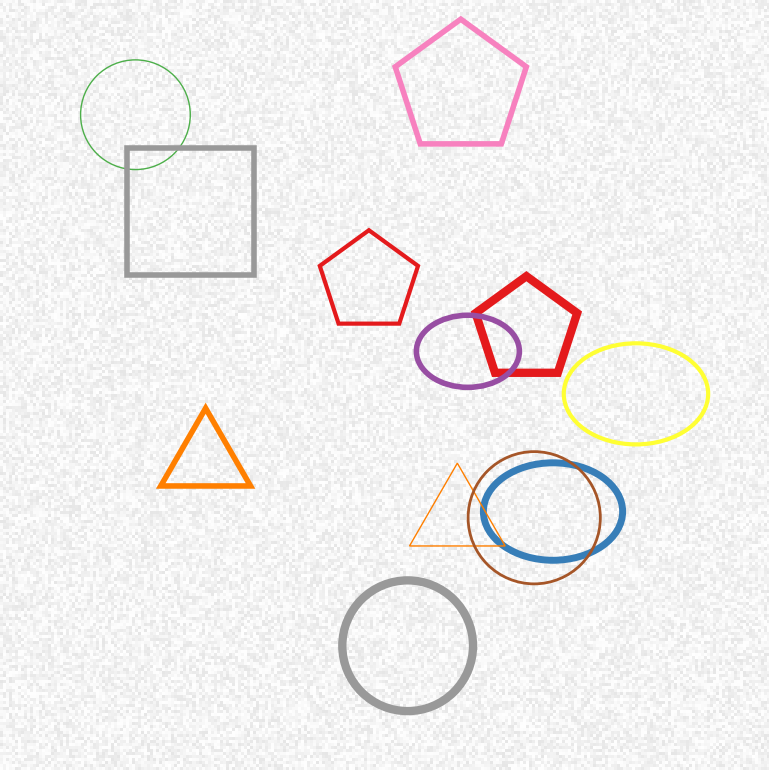[{"shape": "pentagon", "thickness": 1.5, "radius": 0.34, "center": [0.479, 0.634]}, {"shape": "pentagon", "thickness": 3, "radius": 0.35, "center": [0.684, 0.572]}, {"shape": "oval", "thickness": 2.5, "radius": 0.45, "center": [0.718, 0.336]}, {"shape": "circle", "thickness": 0.5, "radius": 0.36, "center": [0.176, 0.851]}, {"shape": "oval", "thickness": 2, "radius": 0.33, "center": [0.608, 0.544]}, {"shape": "triangle", "thickness": 0.5, "radius": 0.36, "center": [0.594, 0.327]}, {"shape": "triangle", "thickness": 2, "radius": 0.34, "center": [0.267, 0.403]}, {"shape": "oval", "thickness": 1.5, "radius": 0.47, "center": [0.826, 0.489]}, {"shape": "circle", "thickness": 1, "radius": 0.43, "center": [0.694, 0.328]}, {"shape": "pentagon", "thickness": 2, "radius": 0.45, "center": [0.598, 0.886]}, {"shape": "square", "thickness": 2, "radius": 0.41, "center": [0.247, 0.725]}, {"shape": "circle", "thickness": 3, "radius": 0.42, "center": [0.529, 0.161]}]